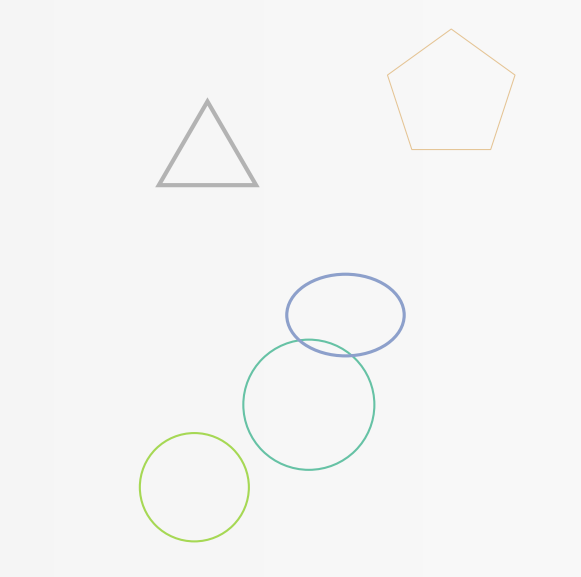[{"shape": "circle", "thickness": 1, "radius": 0.56, "center": [0.531, 0.298]}, {"shape": "oval", "thickness": 1.5, "radius": 0.51, "center": [0.594, 0.454]}, {"shape": "circle", "thickness": 1, "radius": 0.47, "center": [0.334, 0.155]}, {"shape": "pentagon", "thickness": 0.5, "radius": 0.58, "center": [0.776, 0.833]}, {"shape": "triangle", "thickness": 2, "radius": 0.48, "center": [0.357, 0.727]}]